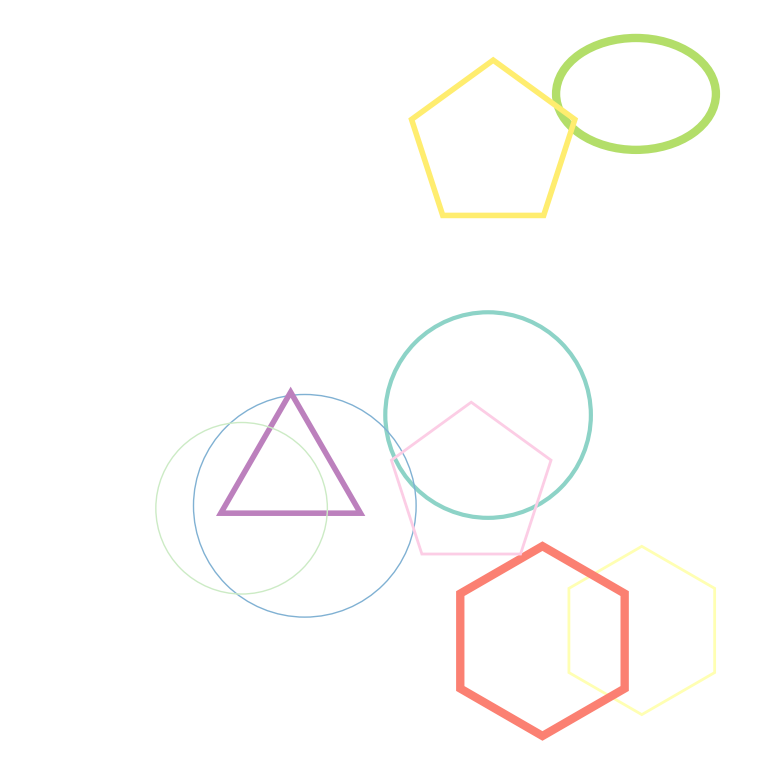[{"shape": "circle", "thickness": 1.5, "radius": 0.67, "center": [0.634, 0.461]}, {"shape": "hexagon", "thickness": 1, "radius": 0.55, "center": [0.833, 0.181]}, {"shape": "hexagon", "thickness": 3, "radius": 0.62, "center": [0.705, 0.167]}, {"shape": "circle", "thickness": 0.5, "radius": 0.72, "center": [0.396, 0.343]}, {"shape": "oval", "thickness": 3, "radius": 0.52, "center": [0.826, 0.878]}, {"shape": "pentagon", "thickness": 1, "radius": 0.54, "center": [0.612, 0.369]}, {"shape": "triangle", "thickness": 2, "radius": 0.52, "center": [0.377, 0.386]}, {"shape": "circle", "thickness": 0.5, "radius": 0.56, "center": [0.314, 0.34]}, {"shape": "pentagon", "thickness": 2, "radius": 0.56, "center": [0.641, 0.81]}]